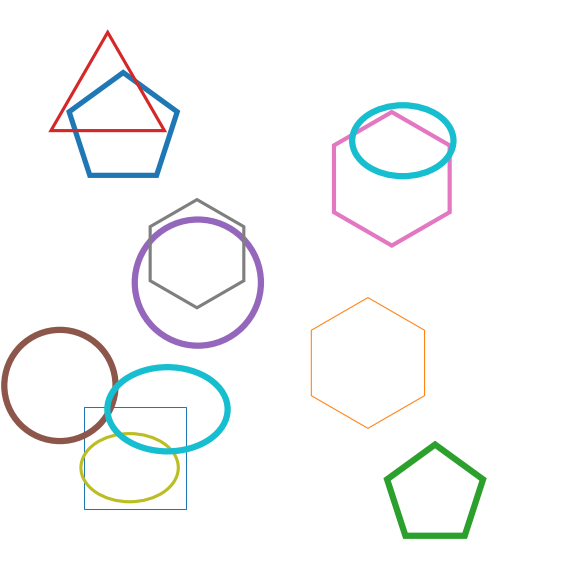[{"shape": "pentagon", "thickness": 2.5, "radius": 0.49, "center": [0.213, 0.775]}, {"shape": "square", "thickness": 0.5, "radius": 0.44, "center": [0.234, 0.206]}, {"shape": "hexagon", "thickness": 0.5, "radius": 0.57, "center": [0.637, 0.371]}, {"shape": "pentagon", "thickness": 3, "radius": 0.44, "center": [0.753, 0.142]}, {"shape": "triangle", "thickness": 1.5, "radius": 0.57, "center": [0.186, 0.83]}, {"shape": "circle", "thickness": 3, "radius": 0.55, "center": [0.343, 0.51]}, {"shape": "circle", "thickness": 3, "radius": 0.48, "center": [0.104, 0.332]}, {"shape": "hexagon", "thickness": 2, "radius": 0.58, "center": [0.678, 0.69]}, {"shape": "hexagon", "thickness": 1.5, "radius": 0.47, "center": [0.341, 0.56]}, {"shape": "oval", "thickness": 1.5, "radius": 0.42, "center": [0.224, 0.189]}, {"shape": "oval", "thickness": 3, "radius": 0.52, "center": [0.29, 0.29]}, {"shape": "oval", "thickness": 3, "radius": 0.44, "center": [0.698, 0.755]}]